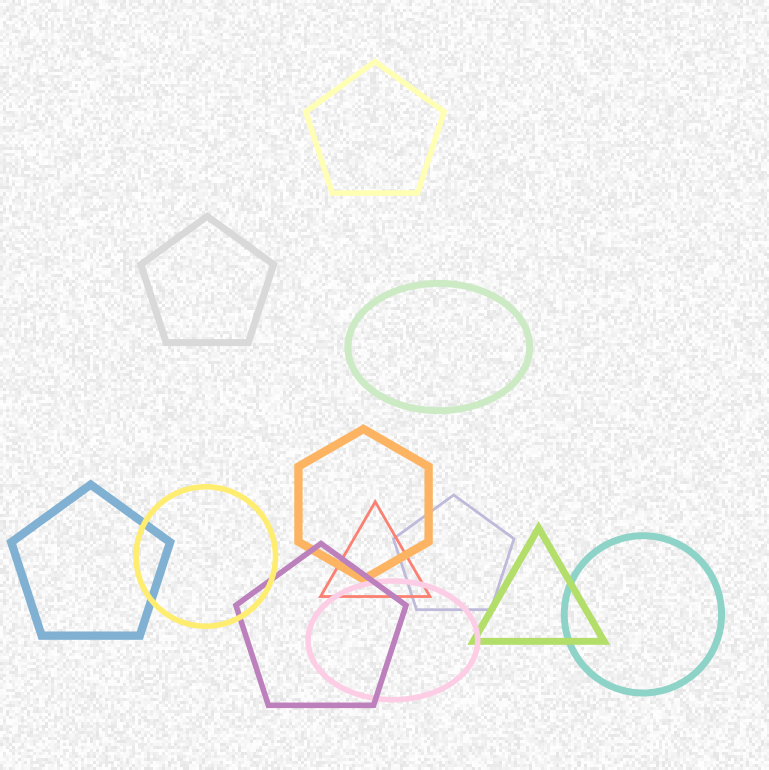[{"shape": "circle", "thickness": 2.5, "radius": 0.51, "center": [0.835, 0.202]}, {"shape": "pentagon", "thickness": 2, "radius": 0.47, "center": [0.487, 0.826]}, {"shape": "pentagon", "thickness": 1, "radius": 0.41, "center": [0.589, 0.275]}, {"shape": "triangle", "thickness": 1, "radius": 0.41, "center": [0.487, 0.266]}, {"shape": "pentagon", "thickness": 3, "radius": 0.54, "center": [0.118, 0.262]}, {"shape": "hexagon", "thickness": 3, "radius": 0.49, "center": [0.472, 0.345]}, {"shape": "triangle", "thickness": 2.5, "radius": 0.49, "center": [0.7, 0.216]}, {"shape": "oval", "thickness": 2, "radius": 0.55, "center": [0.51, 0.168]}, {"shape": "pentagon", "thickness": 2.5, "radius": 0.45, "center": [0.269, 0.628]}, {"shape": "pentagon", "thickness": 2, "radius": 0.58, "center": [0.417, 0.178]}, {"shape": "oval", "thickness": 2.5, "radius": 0.59, "center": [0.57, 0.549]}, {"shape": "circle", "thickness": 2, "radius": 0.45, "center": [0.267, 0.277]}]